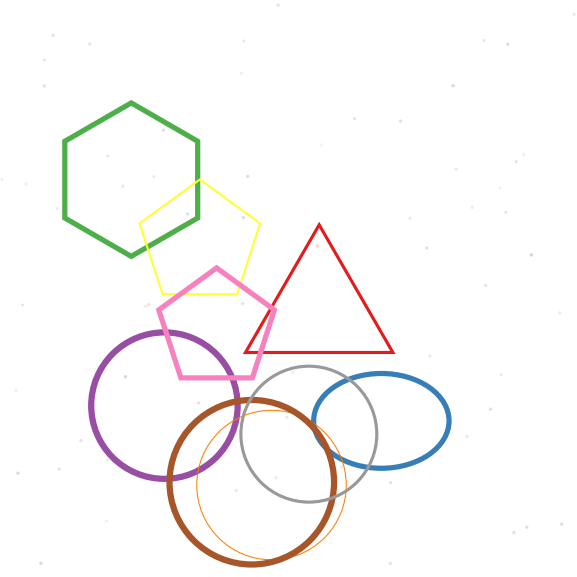[{"shape": "triangle", "thickness": 1.5, "radius": 0.74, "center": [0.553, 0.462]}, {"shape": "oval", "thickness": 2.5, "radius": 0.59, "center": [0.66, 0.27]}, {"shape": "hexagon", "thickness": 2.5, "radius": 0.66, "center": [0.227, 0.688]}, {"shape": "circle", "thickness": 3, "radius": 0.63, "center": [0.285, 0.297]}, {"shape": "circle", "thickness": 0.5, "radius": 0.65, "center": [0.47, 0.159]}, {"shape": "pentagon", "thickness": 1, "radius": 0.55, "center": [0.346, 0.578]}, {"shape": "circle", "thickness": 3, "radius": 0.71, "center": [0.436, 0.164]}, {"shape": "pentagon", "thickness": 2.5, "radius": 0.53, "center": [0.375, 0.43]}, {"shape": "circle", "thickness": 1.5, "radius": 0.59, "center": [0.535, 0.247]}]